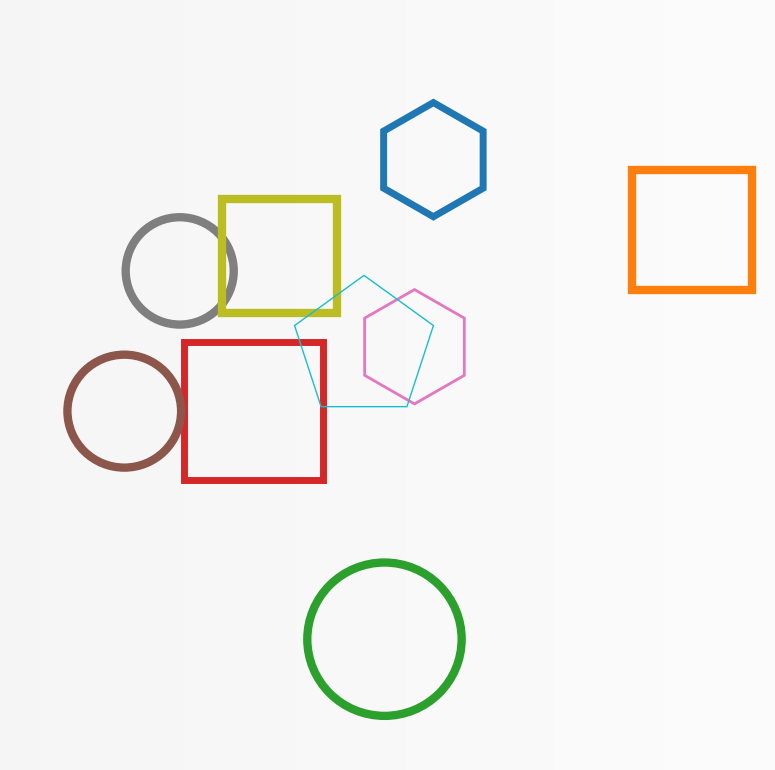[{"shape": "hexagon", "thickness": 2.5, "radius": 0.37, "center": [0.559, 0.793]}, {"shape": "square", "thickness": 3, "radius": 0.39, "center": [0.893, 0.701]}, {"shape": "circle", "thickness": 3, "radius": 0.5, "center": [0.496, 0.17]}, {"shape": "square", "thickness": 2.5, "radius": 0.45, "center": [0.327, 0.466]}, {"shape": "circle", "thickness": 3, "radius": 0.37, "center": [0.16, 0.466]}, {"shape": "hexagon", "thickness": 1, "radius": 0.37, "center": [0.535, 0.55]}, {"shape": "circle", "thickness": 3, "radius": 0.35, "center": [0.232, 0.648]}, {"shape": "square", "thickness": 3, "radius": 0.37, "center": [0.361, 0.668]}, {"shape": "pentagon", "thickness": 0.5, "radius": 0.47, "center": [0.47, 0.548]}]